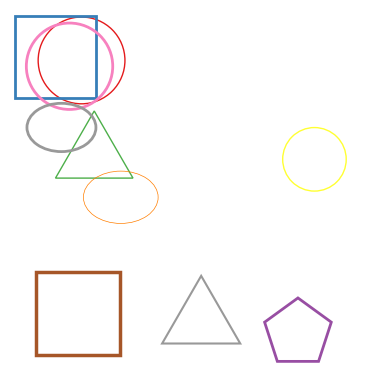[{"shape": "circle", "thickness": 1, "radius": 0.56, "center": [0.212, 0.843]}, {"shape": "square", "thickness": 2, "radius": 0.53, "center": [0.144, 0.852]}, {"shape": "triangle", "thickness": 1, "radius": 0.58, "center": [0.245, 0.595]}, {"shape": "pentagon", "thickness": 2, "radius": 0.46, "center": [0.774, 0.135]}, {"shape": "oval", "thickness": 0.5, "radius": 0.49, "center": [0.314, 0.488]}, {"shape": "circle", "thickness": 1, "radius": 0.41, "center": [0.817, 0.586]}, {"shape": "square", "thickness": 2.5, "radius": 0.54, "center": [0.203, 0.186]}, {"shape": "circle", "thickness": 2, "radius": 0.56, "center": [0.181, 0.828]}, {"shape": "triangle", "thickness": 1.5, "radius": 0.59, "center": [0.523, 0.166]}, {"shape": "oval", "thickness": 2, "radius": 0.45, "center": [0.16, 0.669]}]